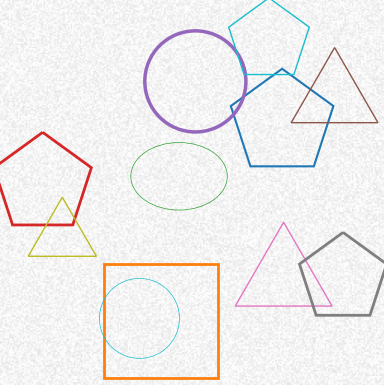[{"shape": "pentagon", "thickness": 1.5, "radius": 0.7, "center": [0.733, 0.681]}, {"shape": "square", "thickness": 2, "radius": 0.74, "center": [0.418, 0.166]}, {"shape": "oval", "thickness": 0.5, "radius": 0.63, "center": [0.465, 0.542]}, {"shape": "pentagon", "thickness": 2, "radius": 0.67, "center": [0.111, 0.523]}, {"shape": "circle", "thickness": 2.5, "radius": 0.66, "center": [0.507, 0.789]}, {"shape": "triangle", "thickness": 1, "radius": 0.65, "center": [0.869, 0.746]}, {"shape": "triangle", "thickness": 1, "radius": 0.73, "center": [0.737, 0.278]}, {"shape": "pentagon", "thickness": 2, "radius": 0.59, "center": [0.891, 0.277]}, {"shape": "triangle", "thickness": 1, "radius": 0.51, "center": [0.162, 0.385]}, {"shape": "circle", "thickness": 0.5, "radius": 0.52, "center": [0.362, 0.173]}, {"shape": "pentagon", "thickness": 1, "radius": 0.55, "center": [0.699, 0.895]}]